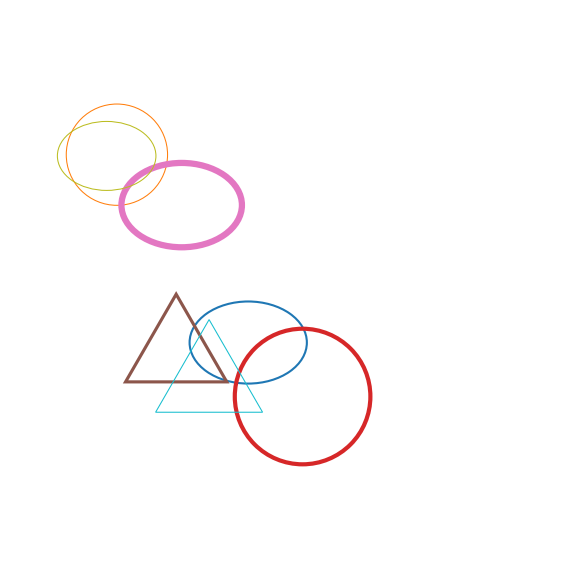[{"shape": "oval", "thickness": 1, "radius": 0.51, "center": [0.43, 0.406]}, {"shape": "circle", "thickness": 0.5, "radius": 0.44, "center": [0.202, 0.731]}, {"shape": "circle", "thickness": 2, "radius": 0.59, "center": [0.524, 0.313]}, {"shape": "triangle", "thickness": 1.5, "radius": 0.51, "center": [0.305, 0.388]}, {"shape": "oval", "thickness": 3, "radius": 0.52, "center": [0.315, 0.644]}, {"shape": "oval", "thickness": 0.5, "radius": 0.43, "center": [0.185, 0.729]}, {"shape": "triangle", "thickness": 0.5, "radius": 0.53, "center": [0.362, 0.339]}]